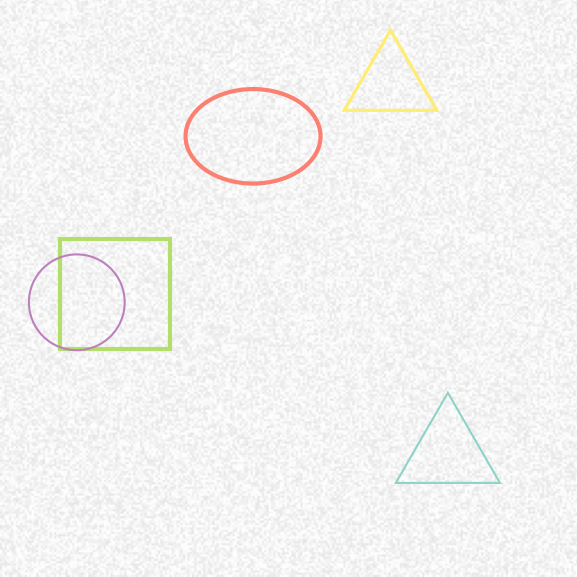[{"shape": "triangle", "thickness": 1, "radius": 0.52, "center": [0.776, 0.215]}, {"shape": "oval", "thickness": 2, "radius": 0.58, "center": [0.438, 0.763]}, {"shape": "square", "thickness": 2, "radius": 0.48, "center": [0.2, 0.489]}, {"shape": "circle", "thickness": 1, "radius": 0.41, "center": [0.133, 0.476]}, {"shape": "triangle", "thickness": 1.5, "radius": 0.46, "center": [0.676, 0.854]}]